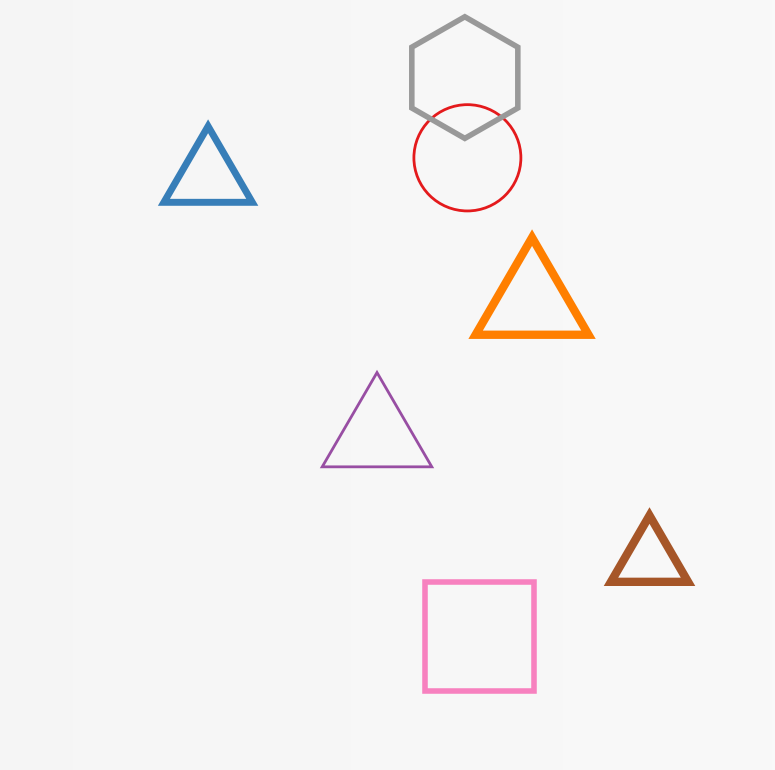[{"shape": "circle", "thickness": 1, "radius": 0.35, "center": [0.603, 0.795]}, {"shape": "triangle", "thickness": 2.5, "radius": 0.33, "center": [0.269, 0.77]}, {"shape": "triangle", "thickness": 1, "radius": 0.41, "center": [0.486, 0.435]}, {"shape": "triangle", "thickness": 3, "radius": 0.42, "center": [0.687, 0.607]}, {"shape": "triangle", "thickness": 3, "radius": 0.29, "center": [0.838, 0.273]}, {"shape": "square", "thickness": 2, "radius": 0.35, "center": [0.619, 0.173]}, {"shape": "hexagon", "thickness": 2, "radius": 0.39, "center": [0.6, 0.899]}]